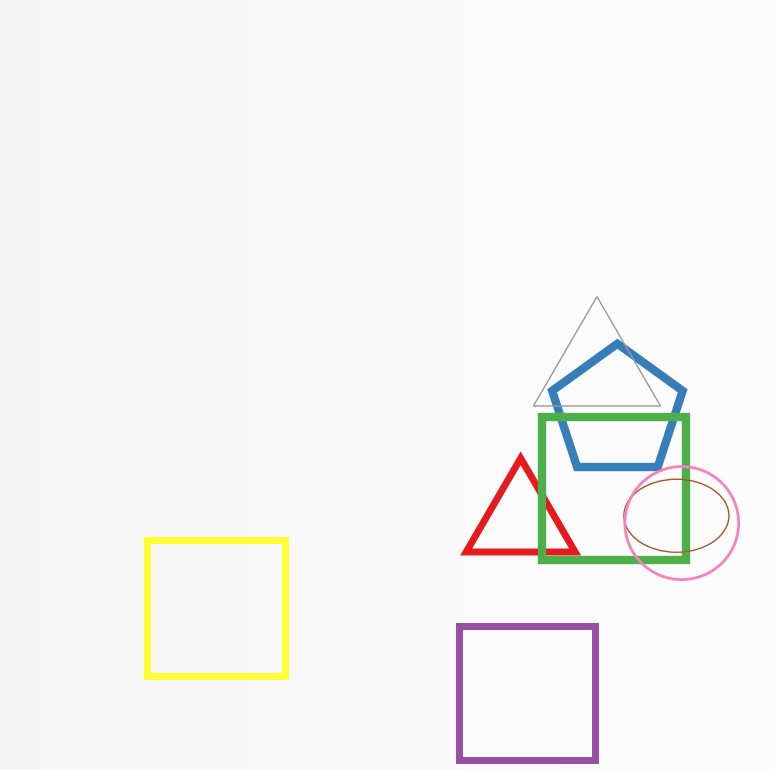[{"shape": "triangle", "thickness": 2.5, "radius": 0.41, "center": [0.672, 0.324]}, {"shape": "pentagon", "thickness": 3, "radius": 0.44, "center": [0.797, 0.465]}, {"shape": "square", "thickness": 3, "radius": 0.47, "center": [0.793, 0.366]}, {"shape": "square", "thickness": 2.5, "radius": 0.44, "center": [0.68, 0.1]}, {"shape": "square", "thickness": 2.5, "radius": 0.44, "center": [0.279, 0.21]}, {"shape": "oval", "thickness": 0.5, "radius": 0.34, "center": [0.873, 0.33]}, {"shape": "circle", "thickness": 1, "radius": 0.37, "center": [0.88, 0.321]}, {"shape": "triangle", "thickness": 0.5, "radius": 0.47, "center": [0.77, 0.52]}]